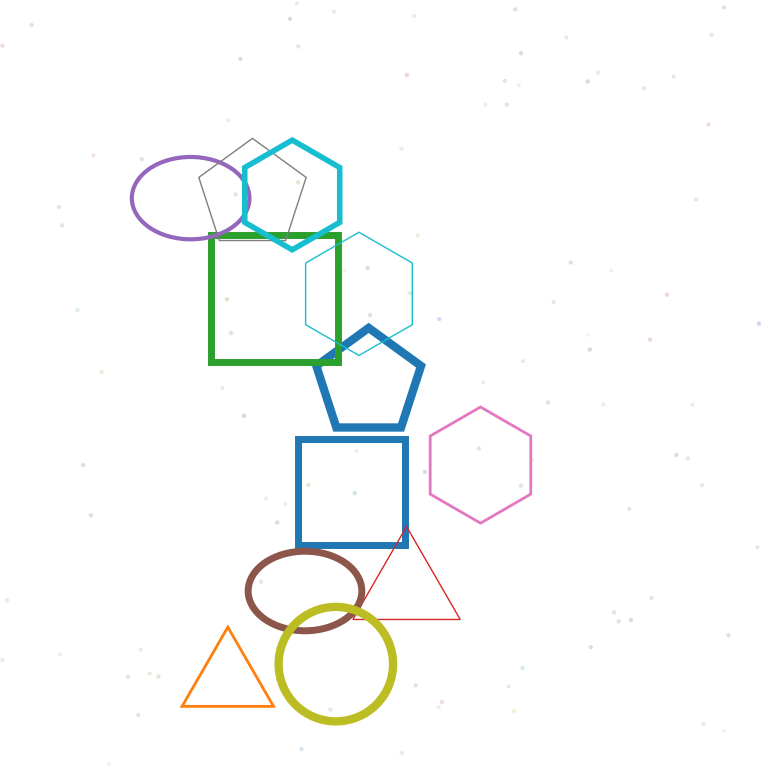[{"shape": "pentagon", "thickness": 3, "radius": 0.36, "center": [0.479, 0.503]}, {"shape": "square", "thickness": 2.5, "radius": 0.34, "center": [0.457, 0.361]}, {"shape": "triangle", "thickness": 1, "radius": 0.34, "center": [0.296, 0.117]}, {"shape": "square", "thickness": 2.5, "radius": 0.41, "center": [0.356, 0.612]}, {"shape": "triangle", "thickness": 0.5, "radius": 0.4, "center": [0.528, 0.236]}, {"shape": "oval", "thickness": 1.5, "radius": 0.38, "center": [0.248, 0.743]}, {"shape": "oval", "thickness": 2.5, "radius": 0.37, "center": [0.396, 0.232]}, {"shape": "hexagon", "thickness": 1, "radius": 0.38, "center": [0.624, 0.396]}, {"shape": "pentagon", "thickness": 0.5, "radius": 0.37, "center": [0.328, 0.747]}, {"shape": "circle", "thickness": 3, "radius": 0.37, "center": [0.436, 0.137]}, {"shape": "hexagon", "thickness": 2, "radius": 0.36, "center": [0.38, 0.747]}, {"shape": "hexagon", "thickness": 0.5, "radius": 0.4, "center": [0.466, 0.618]}]